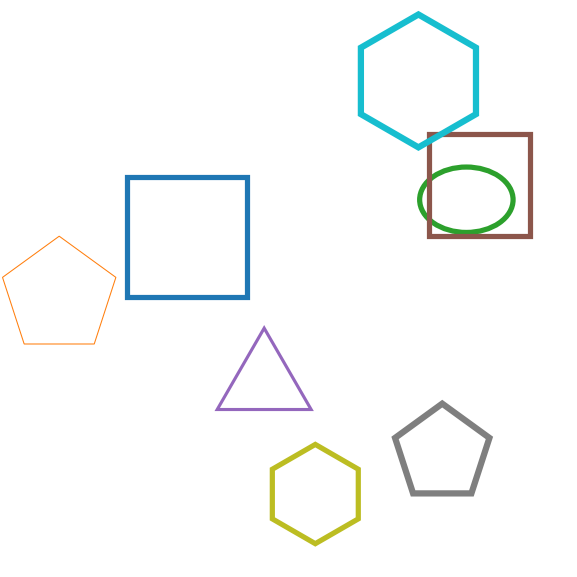[{"shape": "square", "thickness": 2.5, "radius": 0.52, "center": [0.324, 0.589]}, {"shape": "pentagon", "thickness": 0.5, "radius": 0.52, "center": [0.103, 0.487]}, {"shape": "oval", "thickness": 2.5, "radius": 0.4, "center": [0.808, 0.653]}, {"shape": "triangle", "thickness": 1.5, "radius": 0.47, "center": [0.457, 0.337]}, {"shape": "square", "thickness": 2.5, "radius": 0.44, "center": [0.83, 0.679]}, {"shape": "pentagon", "thickness": 3, "radius": 0.43, "center": [0.766, 0.214]}, {"shape": "hexagon", "thickness": 2.5, "radius": 0.43, "center": [0.546, 0.144]}, {"shape": "hexagon", "thickness": 3, "radius": 0.58, "center": [0.725, 0.859]}]